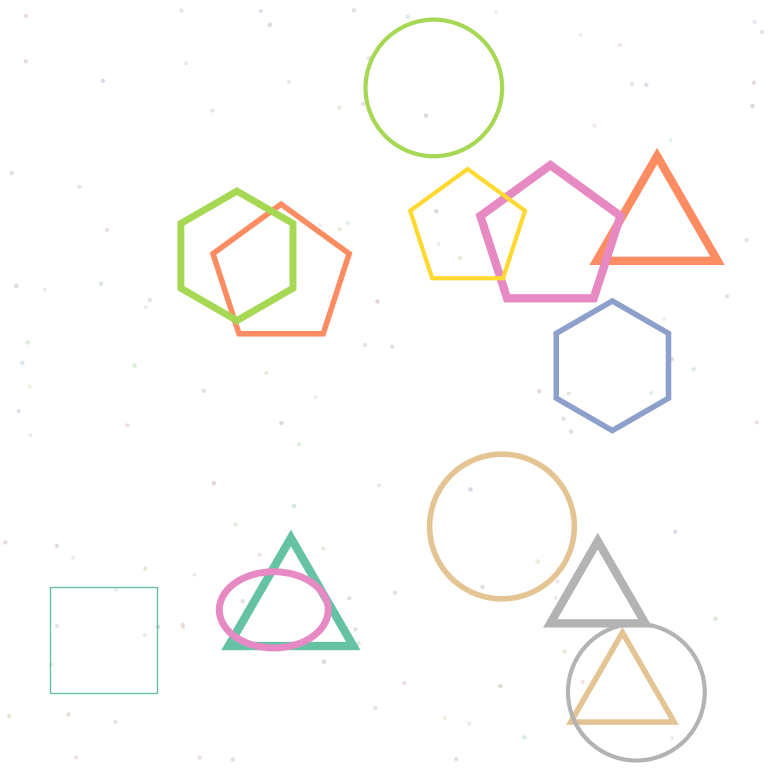[{"shape": "square", "thickness": 0.5, "radius": 0.35, "center": [0.134, 0.169]}, {"shape": "triangle", "thickness": 3, "radius": 0.47, "center": [0.378, 0.208]}, {"shape": "triangle", "thickness": 3, "radius": 0.45, "center": [0.853, 0.707]}, {"shape": "pentagon", "thickness": 2, "radius": 0.47, "center": [0.365, 0.642]}, {"shape": "hexagon", "thickness": 2, "radius": 0.42, "center": [0.795, 0.525]}, {"shape": "pentagon", "thickness": 3, "radius": 0.48, "center": [0.715, 0.69]}, {"shape": "oval", "thickness": 2.5, "radius": 0.35, "center": [0.356, 0.208]}, {"shape": "circle", "thickness": 1.5, "radius": 0.44, "center": [0.563, 0.886]}, {"shape": "hexagon", "thickness": 2.5, "radius": 0.42, "center": [0.308, 0.668]}, {"shape": "pentagon", "thickness": 1.5, "radius": 0.39, "center": [0.607, 0.702]}, {"shape": "circle", "thickness": 2, "radius": 0.47, "center": [0.652, 0.316]}, {"shape": "triangle", "thickness": 2, "radius": 0.39, "center": [0.808, 0.101]}, {"shape": "circle", "thickness": 1.5, "radius": 0.44, "center": [0.826, 0.101]}, {"shape": "triangle", "thickness": 3, "radius": 0.36, "center": [0.776, 0.226]}]